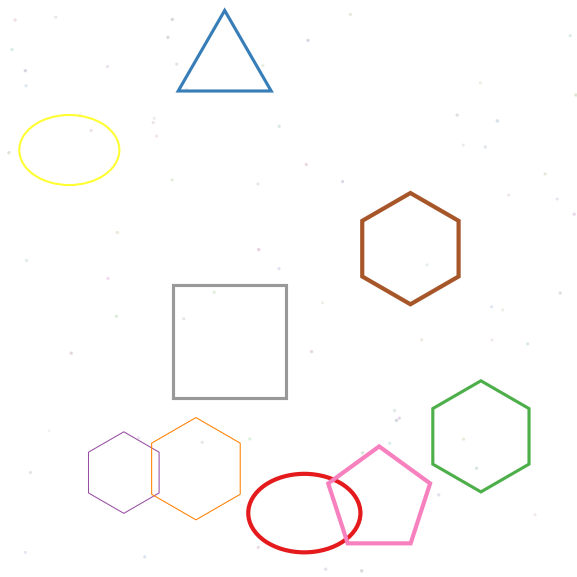[{"shape": "oval", "thickness": 2, "radius": 0.49, "center": [0.527, 0.111]}, {"shape": "triangle", "thickness": 1.5, "radius": 0.46, "center": [0.389, 0.888]}, {"shape": "hexagon", "thickness": 1.5, "radius": 0.48, "center": [0.833, 0.244]}, {"shape": "hexagon", "thickness": 0.5, "radius": 0.35, "center": [0.214, 0.181]}, {"shape": "hexagon", "thickness": 0.5, "radius": 0.44, "center": [0.339, 0.188]}, {"shape": "oval", "thickness": 1, "radius": 0.43, "center": [0.12, 0.739]}, {"shape": "hexagon", "thickness": 2, "radius": 0.48, "center": [0.711, 0.569]}, {"shape": "pentagon", "thickness": 2, "radius": 0.46, "center": [0.657, 0.133]}, {"shape": "square", "thickness": 1.5, "radius": 0.49, "center": [0.398, 0.408]}]